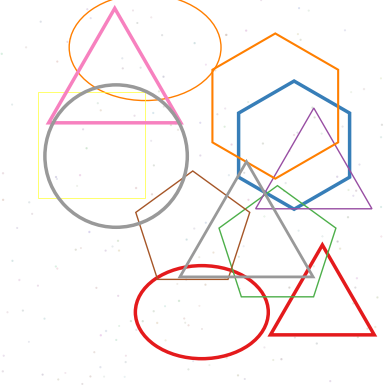[{"shape": "triangle", "thickness": 2.5, "radius": 0.78, "center": [0.837, 0.208]}, {"shape": "oval", "thickness": 2.5, "radius": 0.86, "center": [0.524, 0.189]}, {"shape": "hexagon", "thickness": 2.5, "radius": 0.83, "center": [0.764, 0.623]}, {"shape": "pentagon", "thickness": 1, "radius": 0.8, "center": [0.721, 0.358]}, {"shape": "triangle", "thickness": 1, "radius": 0.87, "center": [0.815, 0.545]}, {"shape": "oval", "thickness": 1, "radius": 0.99, "center": [0.377, 0.877]}, {"shape": "hexagon", "thickness": 1.5, "radius": 0.94, "center": [0.715, 0.725]}, {"shape": "square", "thickness": 0.5, "radius": 0.69, "center": [0.238, 0.624]}, {"shape": "pentagon", "thickness": 1, "radius": 0.78, "center": [0.501, 0.4]}, {"shape": "triangle", "thickness": 2.5, "radius": 0.99, "center": [0.298, 0.78]}, {"shape": "triangle", "thickness": 2, "radius": 1.0, "center": [0.64, 0.381]}, {"shape": "circle", "thickness": 2.5, "radius": 0.92, "center": [0.302, 0.595]}]